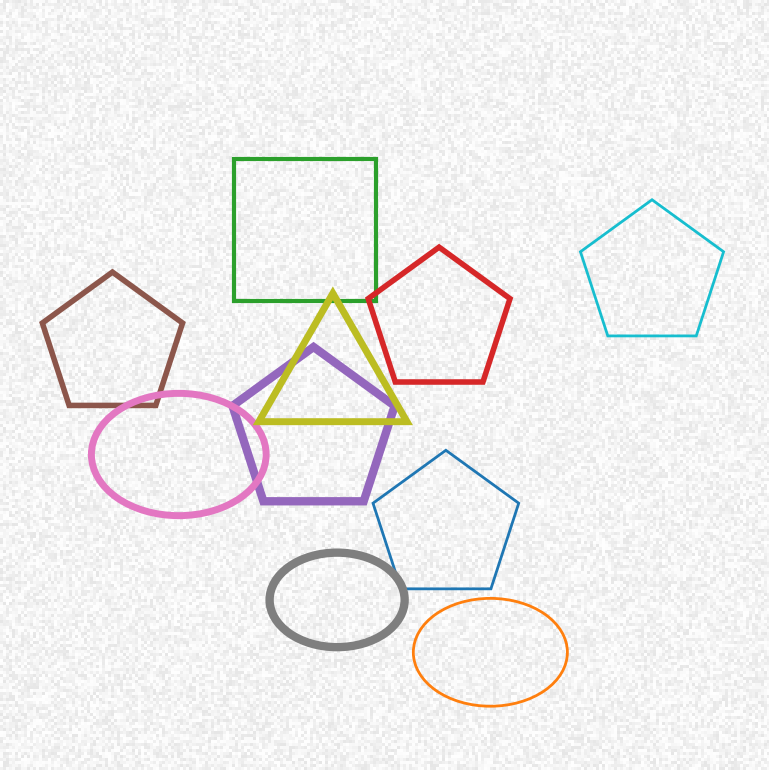[{"shape": "pentagon", "thickness": 1, "radius": 0.5, "center": [0.579, 0.316]}, {"shape": "oval", "thickness": 1, "radius": 0.5, "center": [0.637, 0.153]}, {"shape": "square", "thickness": 1.5, "radius": 0.46, "center": [0.396, 0.701]}, {"shape": "pentagon", "thickness": 2, "radius": 0.48, "center": [0.57, 0.582]}, {"shape": "pentagon", "thickness": 3, "radius": 0.55, "center": [0.407, 0.439]}, {"shape": "pentagon", "thickness": 2, "radius": 0.48, "center": [0.146, 0.551]}, {"shape": "oval", "thickness": 2.5, "radius": 0.57, "center": [0.232, 0.41]}, {"shape": "oval", "thickness": 3, "radius": 0.44, "center": [0.438, 0.221]}, {"shape": "triangle", "thickness": 2.5, "radius": 0.56, "center": [0.432, 0.508]}, {"shape": "pentagon", "thickness": 1, "radius": 0.49, "center": [0.847, 0.643]}]